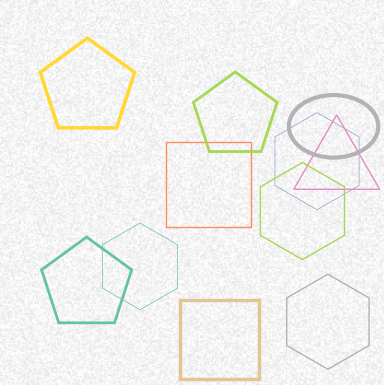[{"shape": "pentagon", "thickness": 2, "radius": 0.62, "center": [0.225, 0.261]}, {"shape": "hexagon", "thickness": 0.5, "radius": 0.56, "center": [0.364, 0.308]}, {"shape": "square", "thickness": 1, "radius": 0.55, "center": [0.542, 0.52]}, {"shape": "hexagon", "thickness": 0.5, "radius": 0.63, "center": [0.823, 0.581]}, {"shape": "triangle", "thickness": 1, "radius": 0.64, "center": [0.875, 0.573]}, {"shape": "pentagon", "thickness": 2, "radius": 0.57, "center": [0.611, 0.699]}, {"shape": "hexagon", "thickness": 1, "radius": 0.63, "center": [0.786, 0.452]}, {"shape": "pentagon", "thickness": 2.5, "radius": 0.64, "center": [0.227, 0.772]}, {"shape": "square", "thickness": 2.5, "radius": 0.51, "center": [0.57, 0.118]}, {"shape": "oval", "thickness": 3, "radius": 0.58, "center": [0.866, 0.672]}, {"shape": "hexagon", "thickness": 1, "radius": 0.62, "center": [0.852, 0.164]}]